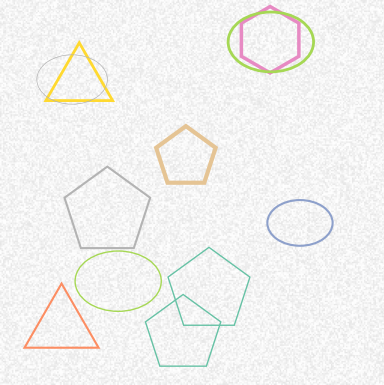[{"shape": "pentagon", "thickness": 1, "radius": 0.56, "center": [0.543, 0.246]}, {"shape": "pentagon", "thickness": 1, "radius": 0.51, "center": [0.476, 0.132]}, {"shape": "triangle", "thickness": 1.5, "radius": 0.56, "center": [0.16, 0.152]}, {"shape": "oval", "thickness": 1.5, "radius": 0.42, "center": [0.779, 0.421]}, {"shape": "hexagon", "thickness": 2.5, "radius": 0.43, "center": [0.702, 0.897]}, {"shape": "oval", "thickness": 1, "radius": 0.56, "center": [0.307, 0.27]}, {"shape": "oval", "thickness": 2, "radius": 0.55, "center": [0.704, 0.891]}, {"shape": "triangle", "thickness": 2, "radius": 0.5, "center": [0.206, 0.789]}, {"shape": "pentagon", "thickness": 3, "radius": 0.41, "center": [0.483, 0.591]}, {"shape": "oval", "thickness": 0.5, "radius": 0.46, "center": [0.187, 0.794]}, {"shape": "pentagon", "thickness": 1.5, "radius": 0.59, "center": [0.279, 0.45]}]